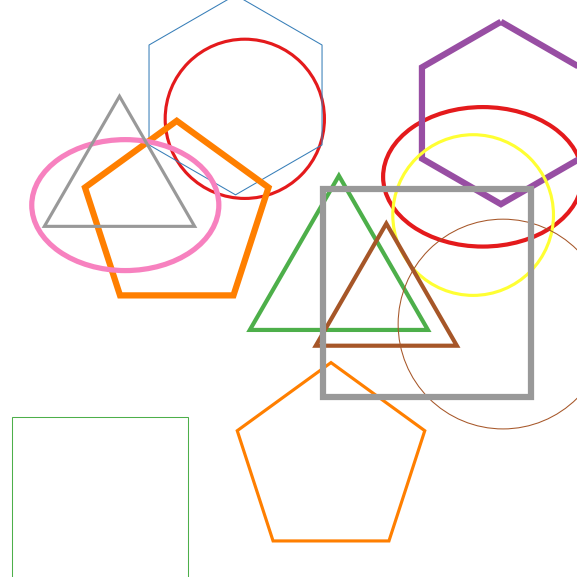[{"shape": "oval", "thickness": 2, "radius": 0.86, "center": [0.836, 0.693]}, {"shape": "circle", "thickness": 1.5, "radius": 0.69, "center": [0.424, 0.793]}, {"shape": "hexagon", "thickness": 0.5, "radius": 0.86, "center": [0.408, 0.835]}, {"shape": "triangle", "thickness": 2, "radius": 0.89, "center": [0.587, 0.517]}, {"shape": "square", "thickness": 0.5, "radius": 0.76, "center": [0.174, 0.126]}, {"shape": "hexagon", "thickness": 3, "radius": 0.79, "center": [0.867, 0.804]}, {"shape": "pentagon", "thickness": 3, "radius": 0.84, "center": [0.306, 0.623]}, {"shape": "pentagon", "thickness": 1.5, "radius": 0.85, "center": [0.573, 0.201]}, {"shape": "circle", "thickness": 1.5, "radius": 0.7, "center": [0.819, 0.627]}, {"shape": "circle", "thickness": 0.5, "radius": 0.91, "center": [0.871, 0.438]}, {"shape": "triangle", "thickness": 2, "radius": 0.71, "center": [0.669, 0.471]}, {"shape": "oval", "thickness": 2.5, "radius": 0.81, "center": [0.217, 0.644]}, {"shape": "triangle", "thickness": 1.5, "radius": 0.75, "center": [0.207, 0.682]}, {"shape": "square", "thickness": 3, "radius": 0.9, "center": [0.74, 0.491]}]